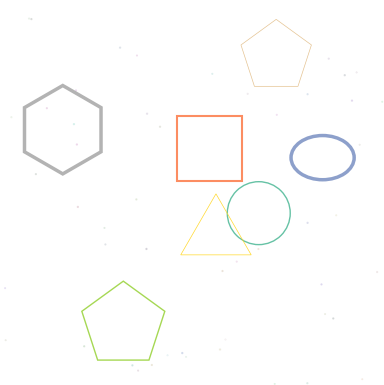[{"shape": "circle", "thickness": 1, "radius": 0.41, "center": [0.672, 0.446]}, {"shape": "square", "thickness": 1.5, "radius": 0.42, "center": [0.545, 0.614]}, {"shape": "oval", "thickness": 2.5, "radius": 0.41, "center": [0.838, 0.591]}, {"shape": "pentagon", "thickness": 1, "radius": 0.57, "center": [0.32, 0.156]}, {"shape": "triangle", "thickness": 0.5, "radius": 0.53, "center": [0.561, 0.391]}, {"shape": "pentagon", "thickness": 0.5, "radius": 0.48, "center": [0.717, 0.854]}, {"shape": "hexagon", "thickness": 2.5, "radius": 0.57, "center": [0.163, 0.663]}]